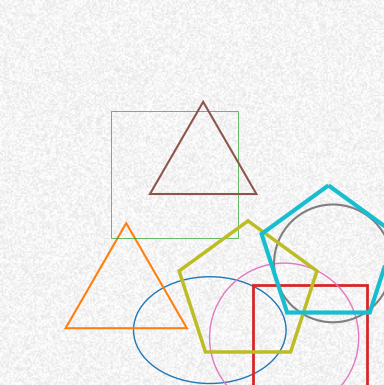[{"shape": "oval", "thickness": 1, "radius": 0.99, "center": [0.545, 0.143]}, {"shape": "triangle", "thickness": 1.5, "radius": 0.91, "center": [0.328, 0.238]}, {"shape": "square", "thickness": 0.5, "radius": 0.82, "center": [0.453, 0.547]}, {"shape": "square", "thickness": 2, "radius": 0.74, "center": [0.806, 0.112]}, {"shape": "triangle", "thickness": 1.5, "radius": 0.8, "center": [0.528, 0.576]}, {"shape": "circle", "thickness": 1, "radius": 0.97, "center": [0.738, 0.123]}, {"shape": "circle", "thickness": 1.5, "radius": 0.76, "center": [0.865, 0.316]}, {"shape": "pentagon", "thickness": 2.5, "radius": 0.94, "center": [0.644, 0.238]}, {"shape": "pentagon", "thickness": 3, "radius": 0.91, "center": [0.853, 0.336]}]